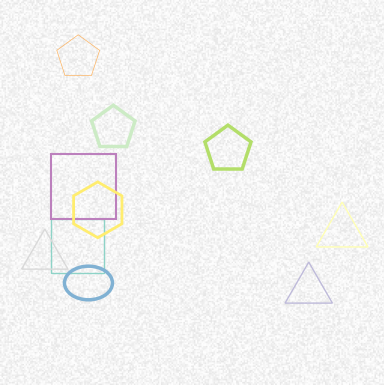[{"shape": "square", "thickness": 1, "radius": 0.35, "center": [0.201, 0.36]}, {"shape": "triangle", "thickness": 1, "radius": 0.39, "center": [0.889, 0.397]}, {"shape": "triangle", "thickness": 1, "radius": 0.36, "center": [0.802, 0.248]}, {"shape": "oval", "thickness": 2.5, "radius": 0.31, "center": [0.23, 0.265]}, {"shape": "pentagon", "thickness": 0.5, "radius": 0.29, "center": [0.203, 0.851]}, {"shape": "pentagon", "thickness": 2.5, "radius": 0.32, "center": [0.592, 0.612]}, {"shape": "triangle", "thickness": 1, "radius": 0.35, "center": [0.116, 0.336]}, {"shape": "square", "thickness": 1.5, "radius": 0.42, "center": [0.218, 0.516]}, {"shape": "pentagon", "thickness": 2.5, "radius": 0.3, "center": [0.294, 0.667]}, {"shape": "hexagon", "thickness": 2, "radius": 0.36, "center": [0.254, 0.455]}]